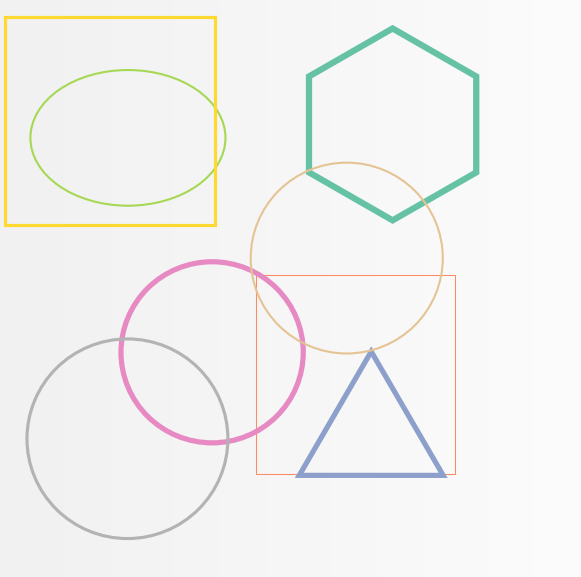[{"shape": "hexagon", "thickness": 3, "radius": 0.83, "center": [0.675, 0.784]}, {"shape": "square", "thickness": 0.5, "radius": 0.86, "center": [0.612, 0.351]}, {"shape": "triangle", "thickness": 2.5, "radius": 0.71, "center": [0.639, 0.247]}, {"shape": "circle", "thickness": 2.5, "radius": 0.78, "center": [0.365, 0.389]}, {"shape": "oval", "thickness": 1, "radius": 0.84, "center": [0.22, 0.76]}, {"shape": "square", "thickness": 1.5, "radius": 0.9, "center": [0.189, 0.789]}, {"shape": "circle", "thickness": 1, "radius": 0.83, "center": [0.597, 0.552]}, {"shape": "circle", "thickness": 1.5, "radius": 0.86, "center": [0.219, 0.239]}]